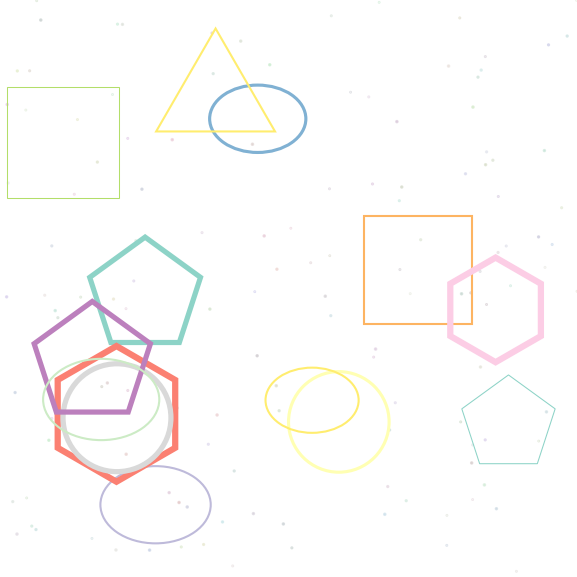[{"shape": "pentagon", "thickness": 0.5, "radius": 0.42, "center": [0.88, 0.265]}, {"shape": "pentagon", "thickness": 2.5, "radius": 0.5, "center": [0.251, 0.488]}, {"shape": "circle", "thickness": 1.5, "radius": 0.44, "center": [0.587, 0.269]}, {"shape": "oval", "thickness": 1, "radius": 0.48, "center": [0.269, 0.125]}, {"shape": "hexagon", "thickness": 3, "radius": 0.59, "center": [0.202, 0.282]}, {"shape": "oval", "thickness": 1.5, "radius": 0.42, "center": [0.446, 0.793]}, {"shape": "square", "thickness": 1, "radius": 0.47, "center": [0.723, 0.531]}, {"shape": "square", "thickness": 0.5, "radius": 0.48, "center": [0.109, 0.752]}, {"shape": "hexagon", "thickness": 3, "radius": 0.45, "center": [0.858, 0.463]}, {"shape": "circle", "thickness": 2.5, "radius": 0.47, "center": [0.203, 0.276]}, {"shape": "pentagon", "thickness": 2.5, "radius": 0.53, "center": [0.16, 0.371]}, {"shape": "oval", "thickness": 1, "radius": 0.5, "center": [0.175, 0.307]}, {"shape": "oval", "thickness": 1, "radius": 0.4, "center": [0.54, 0.306]}, {"shape": "triangle", "thickness": 1, "radius": 0.59, "center": [0.373, 0.831]}]